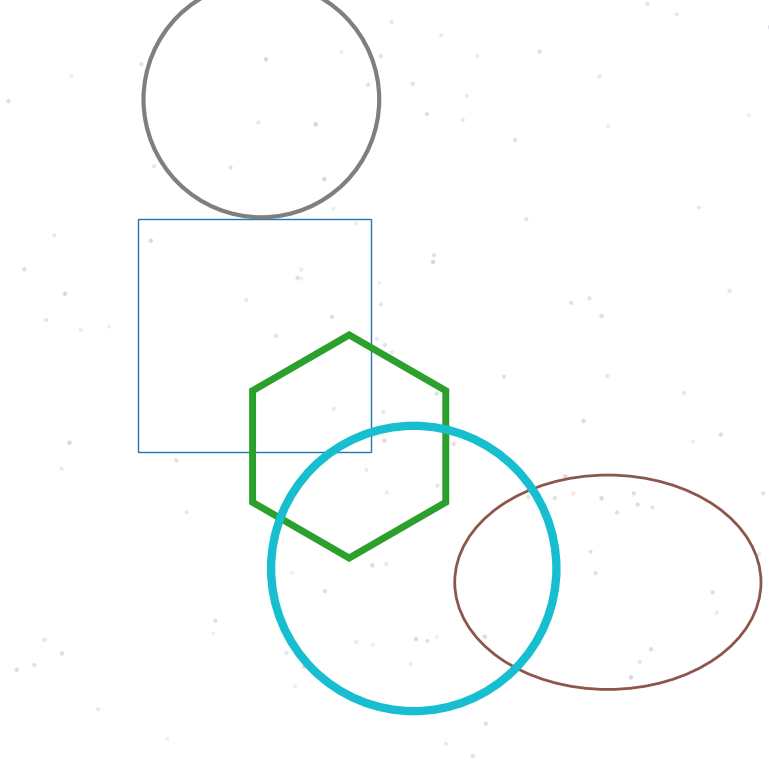[{"shape": "square", "thickness": 0.5, "radius": 0.76, "center": [0.331, 0.564]}, {"shape": "hexagon", "thickness": 2.5, "radius": 0.72, "center": [0.453, 0.42]}, {"shape": "oval", "thickness": 1, "radius": 0.99, "center": [0.789, 0.244]}, {"shape": "circle", "thickness": 1.5, "radius": 0.77, "center": [0.339, 0.871]}, {"shape": "circle", "thickness": 3, "radius": 0.93, "center": [0.537, 0.262]}]